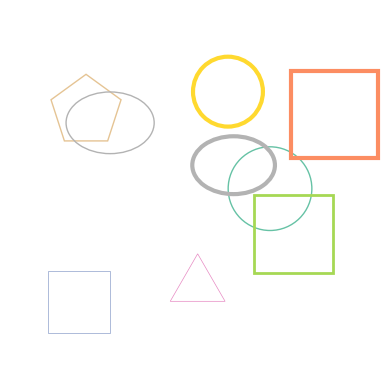[{"shape": "circle", "thickness": 1, "radius": 0.54, "center": [0.701, 0.51]}, {"shape": "square", "thickness": 3, "radius": 0.57, "center": [0.869, 0.703]}, {"shape": "square", "thickness": 0.5, "radius": 0.41, "center": [0.205, 0.215]}, {"shape": "triangle", "thickness": 0.5, "radius": 0.41, "center": [0.513, 0.258]}, {"shape": "square", "thickness": 2, "radius": 0.51, "center": [0.762, 0.392]}, {"shape": "circle", "thickness": 3, "radius": 0.45, "center": [0.592, 0.762]}, {"shape": "pentagon", "thickness": 1, "radius": 0.48, "center": [0.223, 0.711]}, {"shape": "oval", "thickness": 1, "radius": 0.57, "center": [0.286, 0.681]}, {"shape": "oval", "thickness": 3, "radius": 0.54, "center": [0.607, 0.571]}]